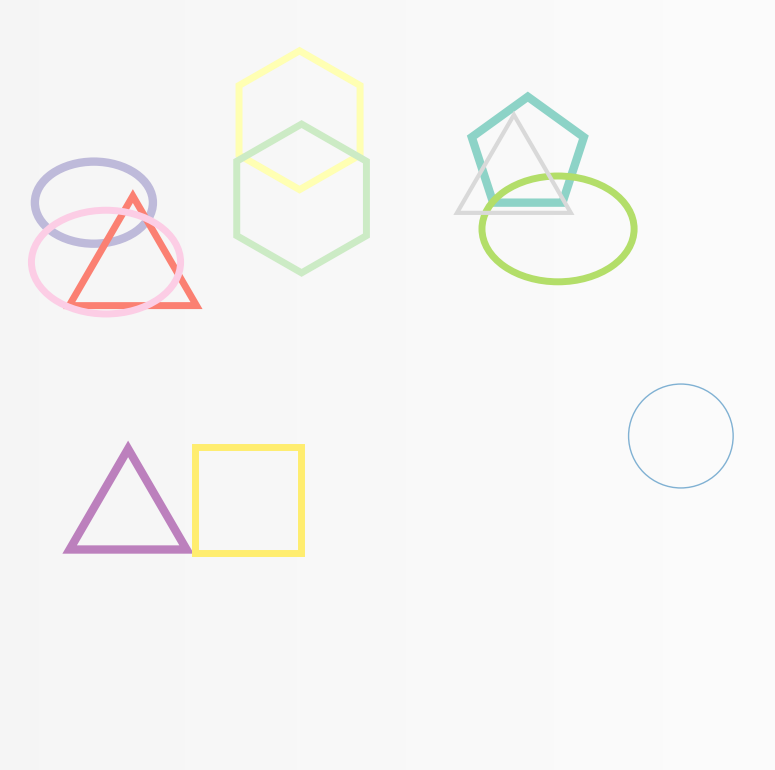[{"shape": "pentagon", "thickness": 3, "radius": 0.38, "center": [0.681, 0.798]}, {"shape": "hexagon", "thickness": 2.5, "radius": 0.45, "center": [0.387, 0.844]}, {"shape": "oval", "thickness": 3, "radius": 0.38, "center": [0.121, 0.737]}, {"shape": "triangle", "thickness": 2.5, "radius": 0.47, "center": [0.171, 0.651]}, {"shape": "circle", "thickness": 0.5, "radius": 0.34, "center": [0.879, 0.434]}, {"shape": "oval", "thickness": 2.5, "radius": 0.49, "center": [0.72, 0.703]}, {"shape": "oval", "thickness": 2.5, "radius": 0.48, "center": [0.137, 0.66]}, {"shape": "triangle", "thickness": 1.5, "radius": 0.42, "center": [0.663, 0.766]}, {"shape": "triangle", "thickness": 3, "radius": 0.44, "center": [0.165, 0.33]}, {"shape": "hexagon", "thickness": 2.5, "radius": 0.48, "center": [0.389, 0.742]}, {"shape": "square", "thickness": 2.5, "radius": 0.34, "center": [0.32, 0.351]}]